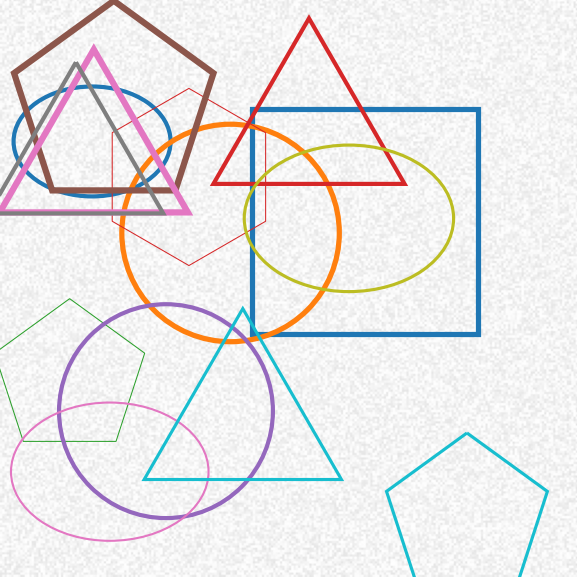[{"shape": "square", "thickness": 2.5, "radius": 0.98, "center": [0.632, 0.616]}, {"shape": "oval", "thickness": 2, "radius": 0.68, "center": [0.159, 0.754]}, {"shape": "circle", "thickness": 2.5, "radius": 0.94, "center": [0.399, 0.596]}, {"shape": "pentagon", "thickness": 0.5, "radius": 0.68, "center": [0.121, 0.345]}, {"shape": "hexagon", "thickness": 0.5, "radius": 0.77, "center": [0.327, 0.693]}, {"shape": "triangle", "thickness": 2, "radius": 0.96, "center": [0.535, 0.776]}, {"shape": "circle", "thickness": 2, "radius": 0.93, "center": [0.287, 0.287]}, {"shape": "pentagon", "thickness": 3, "radius": 0.91, "center": [0.197, 0.816]}, {"shape": "triangle", "thickness": 3, "radius": 0.94, "center": [0.162, 0.725]}, {"shape": "oval", "thickness": 1, "radius": 0.86, "center": [0.19, 0.182]}, {"shape": "triangle", "thickness": 2, "radius": 0.87, "center": [0.131, 0.717]}, {"shape": "oval", "thickness": 1.5, "radius": 0.91, "center": [0.604, 0.621]}, {"shape": "pentagon", "thickness": 1.5, "radius": 0.73, "center": [0.809, 0.103]}, {"shape": "triangle", "thickness": 1.5, "radius": 0.99, "center": [0.42, 0.267]}]